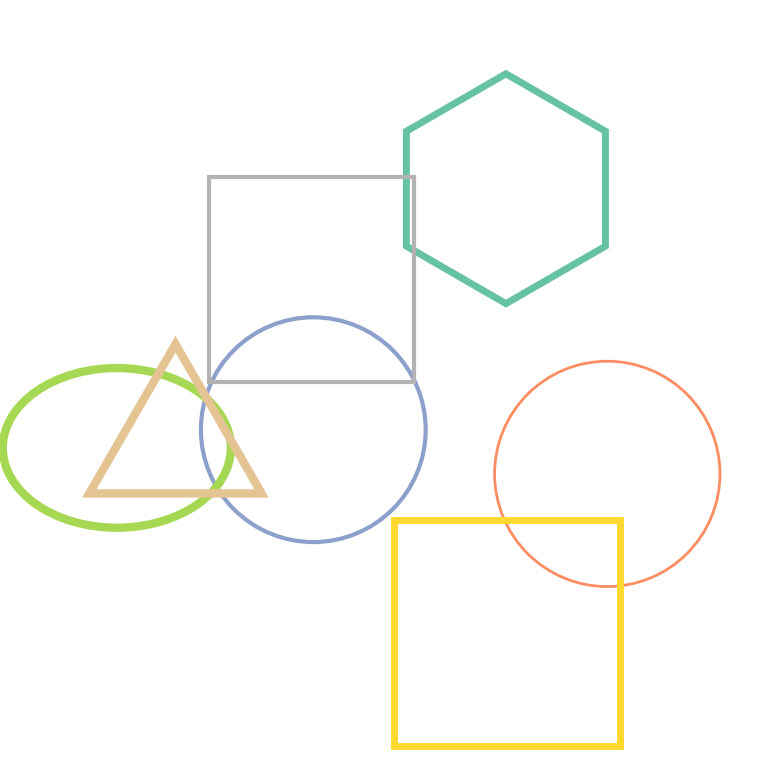[{"shape": "hexagon", "thickness": 2.5, "radius": 0.75, "center": [0.657, 0.755]}, {"shape": "circle", "thickness": 1, "radius": 0.73, "center": [0.789, 0.385]}, {"shape": "circle", "thickness": 1.5, "radius": 0.73, "center": [0.407, 0.442]}, {"shape": "oval", "thickness": 3, "radius": 0.74, "center": [0.152, 0.418]}, {"shape": "square", "thickness": 2.5, "radius": 0.73, "center": [0.658, 0.178]}, {"shape": "triangle", "thickness": 3, "radius": 0.65, "center": [0.228, 0.424]}, {"shape": "square", "thickness": 1.5, "radius": 0.66, "center": [0.404, 0.637]}]